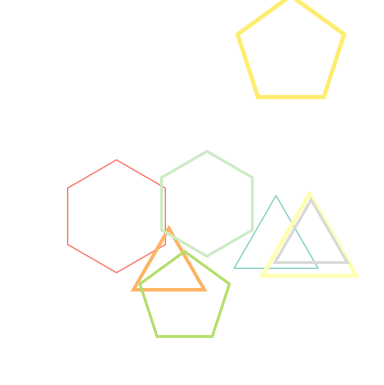[{"shape": "triangle", "thickness": 1, "radius": 0.63, "center": [0.717, 0.366]}, {"shape": "triangle", "thickness": 3, "radius": 0.71, "center": [0.804, 0.354]}, {"shape": "hexagon", "thickness": 1, "radius": 0.73, "center": [0.303, 0.438]}, {"shape": "triangle", "thickness": 2.5, "radius": 0.53, "center": [0.439, 0.301]}, {"shape": "pentagon", "thickness": 2, "radius": 0.61, "center": [0.48, 0.225]}, {"shape": "triangle", "thickness": 2, "radius": 0.54, "center": [0.808, 0.372]}, {"shape": "hexagon", "thickness": 2, "radius": 0.68, "center": [0.538, 0.471]}, {"shape": "pentagon", "thickness": 3, "radius": 0.73, "center": [0.756, 0.866]}]